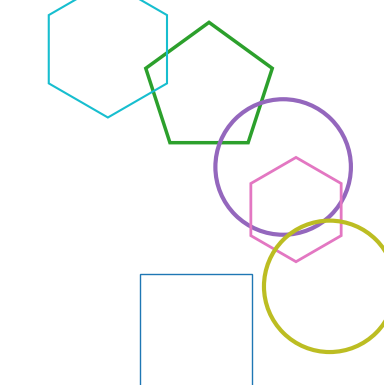[{"shape": "square", "thickness": 1, "radius": 0.73, "center": [0.508, 0.143]}, {"shape": "pentagon", "thickness": 2.5, "radius": 0.86, "center": [0.543, 0.769]}, {"shape": "circle", "thickness": 3, "radius": 0.88, "center": [0.735, 0.566]}, {"shape": "hexagon", "thickness": 2, "radius": 0.68, "center": [0.769, 0.456]}, {"shape": "circle", "thickness": 3, "radius": 0.85, "center": [0.856, 0.256]}, {"shape": "hexagon", "thickness": 1.5, "radius": 0.89, "center": [0.28, 0.872]}]